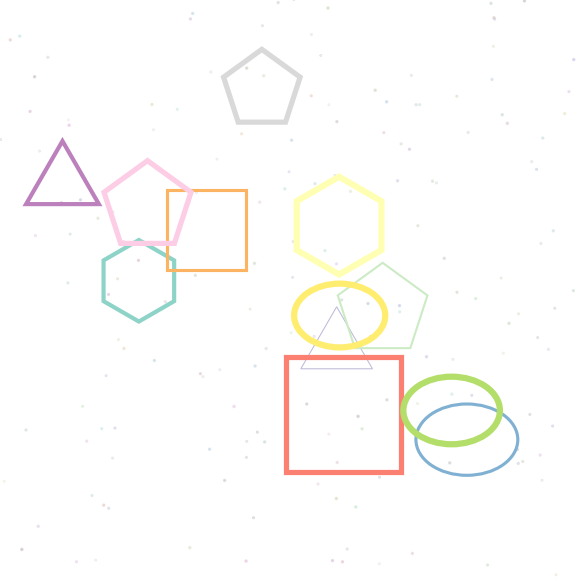[{"shape": "hexagon", "thickness": 2, "radius": 0.35, "center": [0.24, 0.513]}, {"shape": "hexagon", "thickness": 3, "radius": 0.42, "center": [0.587, 0.608]}, {"shape": "triangle", "thickness": 0.5, "radius": 0.36, "center": [0.583, 0.396]}, {"shape": "square", "thickness": 2.5, "radius": 0.5, "center": [0.595, 0.282]}, {"shape": "oval", "thickness": 1.5, "radius": 0.44, "center": [0.808, 0.238]}, {"shape": "square", "thickness": 1.5, "radius": 0.34, "center": [0.358, 0.601]}, {"shape": "oval", "thickness": 3, "radius": 0.42, "center": [0.782, 0.288]}, {"shape": "pentagon", "thickness": 2.5, "radius": 0.4, "center": [0.255, 0.642]}, {"shape": "pentagon", "thickness": 2.5, "radius": 0.35, "center": [0.453, 0.844]}, {"shape": "triangle", "thickness": 2, "radius": 0.36, "center": [0.108, 0.682]}, {"shape": "pentagon", "thickness": 1, "radius": 0.41, "center": [0.663, 0.462]}, {"shape": "oval", "thickness": 3, "radius": 0.39, "center": [0.588, 0.453]}]